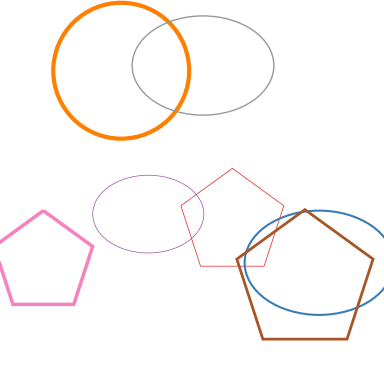[{"shape": "pentagon", "thickness": 0.5, "radius": 0.7, "center": [0.603, 0.422]}, {"shape": "oval", "thickness": 1.5, "radius": 0.97, "center": [0.829, 0.318]}, {"shape": "oval", "thickness": 0.5, "radius": 0.72, "center": [0.385, 0.444]}, {"shape": "circle", "thickness": 3, "radius": 0.88, "center": [0.315, 0.816]}, {"shape": "pentagon", "thickness": 2, "radius": 0.93, "center": [0.792, 0.27]}, {"shape": "pentagon", "thickness": 2.5, "radius": 0.67, "center": [0.113, 0.318]}, {"shape": "oval", "thickness": 1, "radius": 0.92, "center": [0.527, 0.83]}]